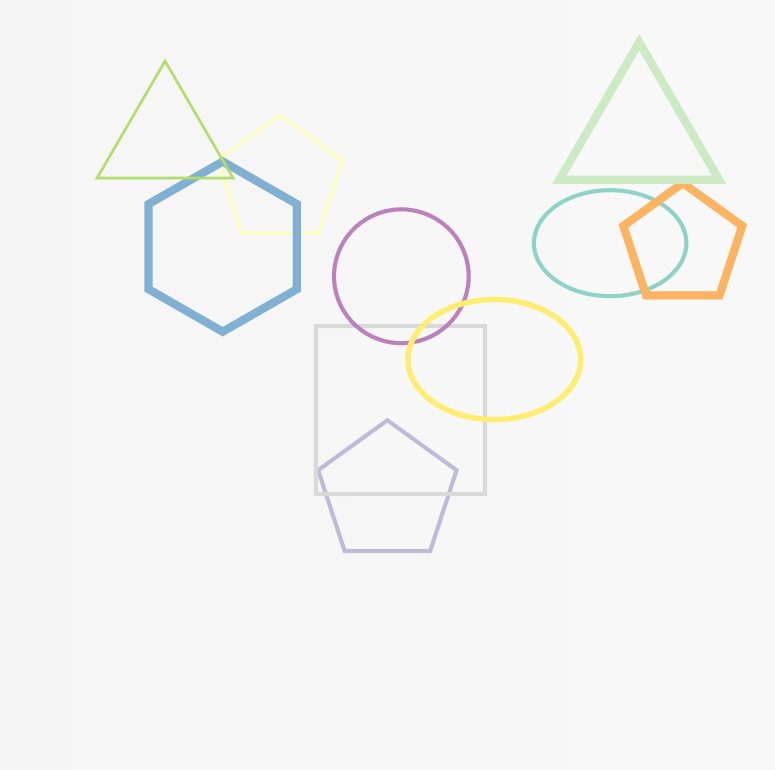[{"shape": "oval", "thickness": 1.5, "radius": 0.49, "center": [0.787, 0.684]}, {"shape": "pentagon", "thickness": 1, "radius": 0.42, "center": [0.361, 0.766]}, {"shape": "pentagon", "thickness": 1.5, "radius": 0.47, "center": [0.5, 0.36]}, {"shape": "hexagon", "thickness": 3, "radius": 0.55, "center": [0.287, 0.68]}, {"shape": "pentagon", "thickness": 3, "radius": 0.4, "center": [0.881, 0.682]}, {"shape": "triangle", "thickness": 1, "radius": 0.51, "center": [0.213, 0.819]}, {"shape": "square", "thickness": 1.5, "radius": 0.55, "center": [0.516, 0.467]}, {"shape": "circle", "thickness": 1.5, "radius": 0.43, "center": [0.518, 0.641]}, {"shape": "triangle", "thickness": 3, "radius": 0.6, "center": [0.825, 0.826]}, {"shape": "oval", "thickness": 2, "radius": 0.56, "center": [0.638, 0.533]}]